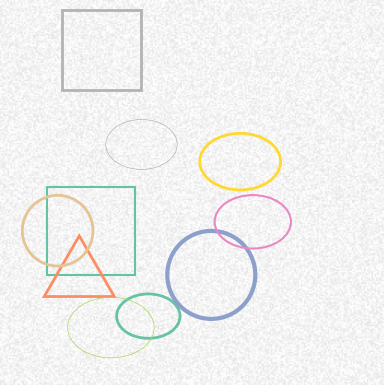[{"shape": "square", "thickness": 1.5, "radius": 0.57, "center": [0.237, 0.399]}, {"shape": "oval", "thickness": 2, "radius": 0.41, "center": [0.385, 0.179]}, {"shape": "triangle", "thickness": 2, "radius": 0.53, "center": [0.206, 0.282]}, {"shape": "circle", "thickness": 3, "radius": 0.57, "center": [0.549, 0.286]}, {"shape": "oval", "thickness": 1.5, "radius": 0.5, "center": [0.657, 0.424]}, {"shape": "oval", "thickness": 0.5, "radius": 0.56, "center": [0.288, 0.149]}, {"shape": "oval", "thickness": 2, "radius": 0.52, "center": [0.624, 0.58]}, {"shape": "circle", "thickness": 2, "radius": 0.46, "center": [0.15, 0.401]}, {"shape": "oval", "thickness": 0.5, "radius": 0.46, "center": [0.367, 0.625]}, {"shape": "square", "thickness": 2, "radius": 0.51, "center": [0.264, 0.87]}]